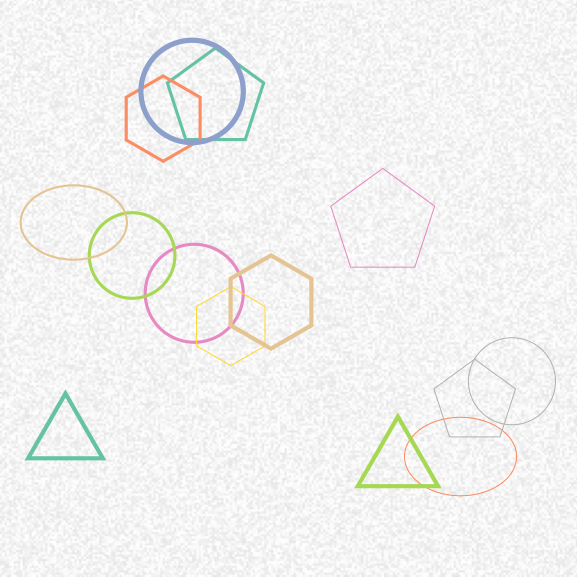[{"shape": "triangle", "thickness": 2, "radius": 0.37, "center": [0.113, 0.243]}, {"shape": "pentagon", "thickness": 1.5, "radius": 0.44, "center": [0.373, 0.828]}, {"shape": "hexagon", "thickness": 1.5, "radius": 0.37, "center": [0.283, 0.794]}, {"shape": "oval", "thickness": 0.5, "radius": 0.49, "center": [0.797, 0.209]}, {"shape": "circle", "thickness": 2.5, "radius": 0.44, "center": [0.333, 0.841]}, {"shape": "pentagon", "thickness": 0.5, "radius": 0.47, "center": [0.663, 0.613]}, {"shape": "circle", "thickness": 1.5, "radius": 0.42, "center": [0.336, 0.491]}, {"shape": "triangle", "thickness": 2, "radius": 0.4, "center": [0.689, 0.197]}, {"shape": "circle", "thickness": 1.5, "radius": 0.37, "center": [0.229, 0.557]}, {"shape": "hexagon", "thickness": 0.5, "radius": 0.34, "center": [0.4, 0.434]}, {"shape": "oval", "thickness": 1, "radius": 0.46, "center": [0.128, 0.614]}, {"shape": "hexagon", "thickness": 2, "radius": 0.4, "center": [0.469, 0.476]}, {"shape": "pentagon", "thickness": 0.5, "radius": 0.37, "center": [0.822, 0.303]}, {"shape": "circle", "thickness": 0.5, "radius": 0.38, "center": [0.886, 0.339]}]